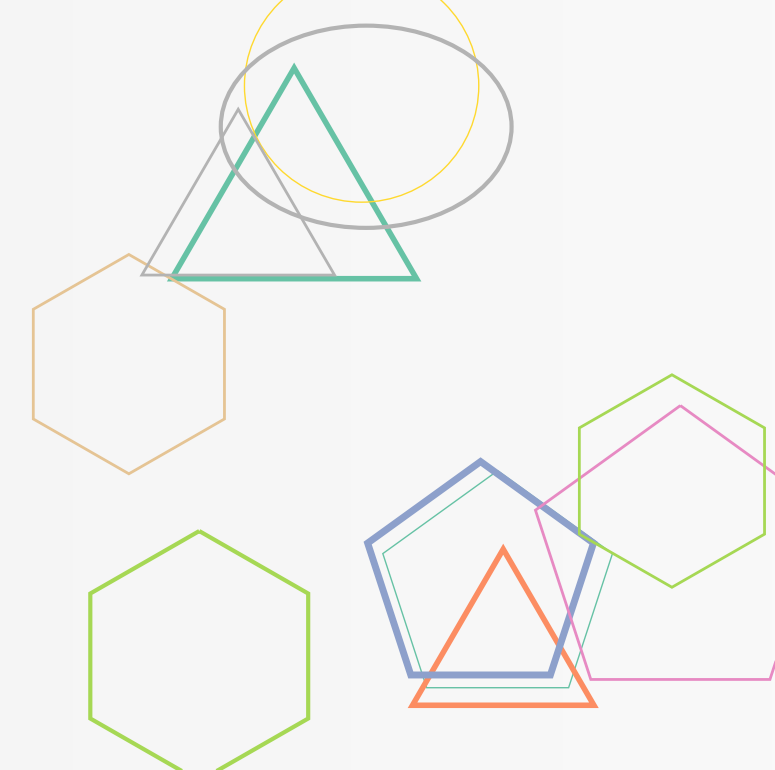[{"shape": "triangle", "thickness": 2, "radius": 0.91, "center": [0.38, 0.729]}, {"shape": "pentagon", "thickness": 0.5, "radius": 0.78, "center": [0.642, 0.233]}, {"shape": "triangle", "thickness": 2, "radius": 0.68, "center": [0.649, 0.152]}, {"shape": "pentagon", "thickness": 2.5, "radius": 0.77, "center": [0.62, 0.247]}, {"shape": "pentagon", "thickness": 1, "radius": 0.98, "center": [0.878, 0.277]}, {"shape": "hexagon", "thickness": 1.5, "radius": 0.81, "center": [0.257, 0.148]}, {"shape": "hexagon", "thickness": 1, "radius": 0.69, "center": [0.867, 0.375]}, {"shape": "circle", "thickness": 0.5, "radius": 0.76, "center": [0.467, 0.889]}, {"shape": "hexagon", "thickness": 1, "radius": 0.71, "center": [0.166, 0.527]}, {"shape": "triangle", "thickness": 1, "radius": 0.72, "center": [0.307, 0.715]}, {"shape": "oval", "thickness": 1.5, "radius": 0.94, "center": [0.472, 0.835]}]